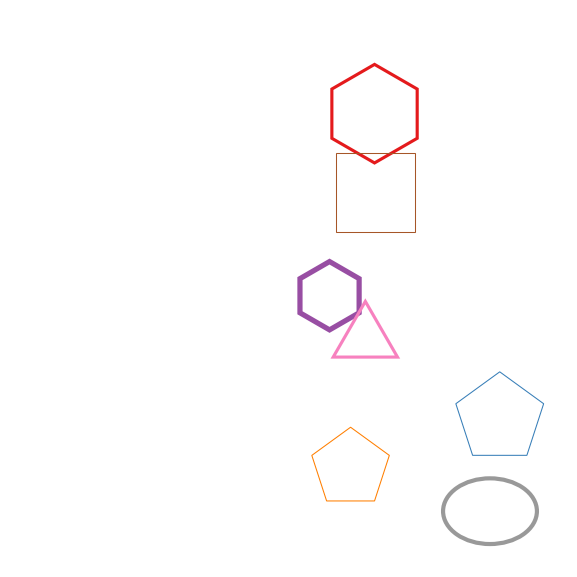[{"shape": "hexagon", "thickness": 1.5, "radius": 0.43, "center": [0.649, 0.802]}, {"shape": "pentagon", "thickness": 0.5, "radius": 0.4, "center": [0.865, 0.275]}, {"shape": "hexagon", "thickness": 2.5, "radius": 0.3, "center": [0.571, 0.487]}, {"shape": "pentagon", "thickness": 0.5, "radius": 0.35, "center": [0.607, 0.189]}, {"shape": "square", "thickness": 0.5, "radius": 0.34, "center": [0.65, 0.665]}, {"shape": "triangle", "thickness": 1.5, "radius": 0.32, "center": [0.633, 0.413]}, {"shape": "oval", "thickness": 2, "radius": 0.41, "center": [0.848, 0.114]}]